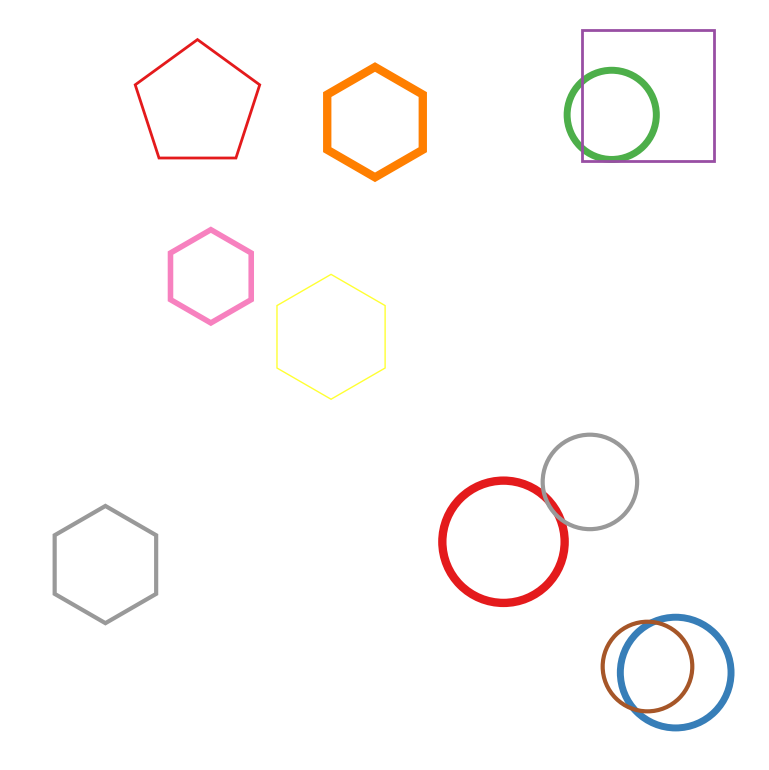[{"shape": "circle", "thickness": 3, "radius": 0.4, "center": [0.654, 0.296]}, {"shape": "pentagon", "thickness": 1, "radius": 0.43, "center": [0.256, 0.864]}, {"shape": "circle", "thickness": 2.5, "radius": 0.36, "center": [0.878, 0.127]}, {"shape": "circle", "thickness": 2.5, "radius": 0.29, "center": [0.794, 0.851]}, {"shape": "square", "thickness": 1, "radius": 0.43, "center": [0.842, 0.876]}, {"shape": "hexagon", "thickness": 3, "radius": 0.36, "center": [0.487, 0.841]}, {"shape": "hexagon", "thickness": 0.5, "radius": 0.41, "center": [0.43, 0.563]}, {"shape": "circle", "thickness": 1.5, "radius": 0.29, "center": [0.841, 0.134]}, {"shape": "hexagon", "thickness": 2, "radius": 0.3, "center": [0.274, 0.641]}, {"shape": "hexagon", "thickness": 1.5, "radius": 0.38, "center": [0.137, 0.267]}, {"shape": "circle", "thickness": 1.5, "radius": 0.31, "center": [0.766, 0.374]}]